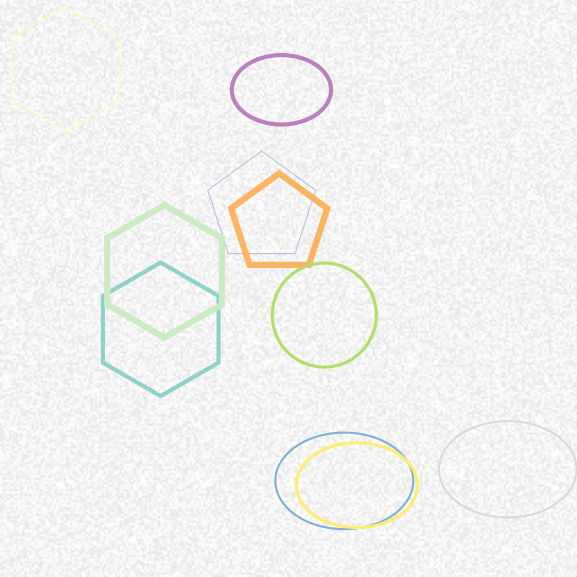[{"shape": "hexagon", "thickness": 2, "radius": 0.58, "center": [0.278, 0.429]}, {"shape": "hexagon", "thickness": 0.5, "radius": 0.54, "center": [0.113, 0.879]}, {"shape": "pentagon", "thickness": 0.5, "radius": 0.49, "center": [0.453, 0.639]}, {"shape": "oval", "thickness": 1, "radius": 0.6, "center": [0.596, 0.166]}, {"shape": "pentagon", "thickness": 3, "radius": 0.44, "center": [0.483, 0.611]}, {"shape": "circle", "thickness": 1.5, "radius": 0.45, "center": [0.562, 0.454]}, {"shape": "oval", "thickness": 1, "radius": 0.6, "center": [0.879, 0.186]}, {"shape": "oval", "thickness": 2, "radius": 0.43, "center": [0.487, 0.844]}, {"shape": "hexagon", "thickness": 3, "radius": 0.57, "center": [0.285, 0.529]}, {"shape": "oval", "thickness": 1.5, "radius": 0.52, "center": [0.618, 0.159]}]